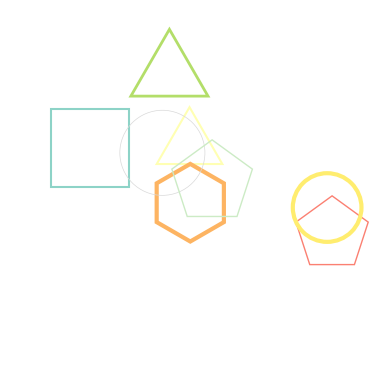[{"shape": "square", "thickness": 1.5, "radius": 0.51, "center": [0.234, 0.616]}, {"shape": "triangle", "thickness": 1.5, "radius": 0.49, "center": [0.492, 0.623]}, {"shape": "pentagon", "thickness": 1, "radius": 0.49, "center": [0.863, 0.393]}, {"shape": "hexagon", "thickness": 3, "radius": 0.5, "center": [0.494, 0.473]}, {"shape": "triangle", "thickness": 2, "radius": 0.58, "center": [0.44, 0.808]}, {"shape": "circle", "thickness": 0.5, "radius": 0.55, "center": [0.422, 0.603]}, {"shape": "pentagon", "thickness": 1, "radius": 0.55, "center": [0.551, 0.527]}, {"shape": "circle", "thickness": 3, "radius": 0.45, "center": [0.85, 0.461]}]